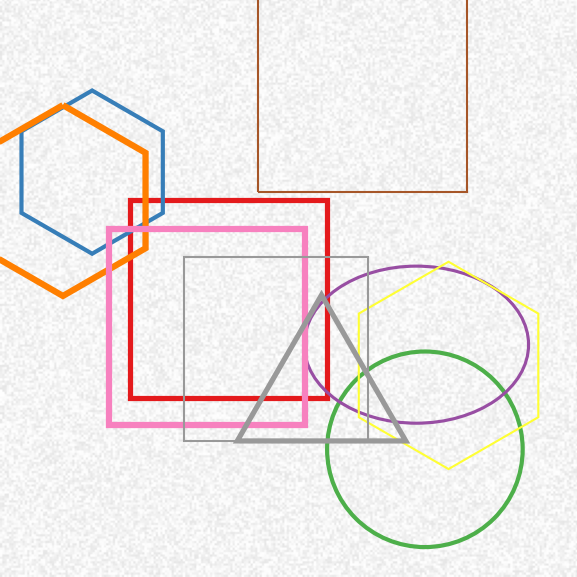[{"shape": "square", "thickness": 2.5, "radius": 0.85, "center": [0.396, 0.482]}, {"shape": "hexagon", "thickness": 2, "radius": 0.71, "center": [0.16, 0.701]}, {"shape": "circle", "thickness": 2, "radius": 0.85, "center": [0.736, 0.221]}, {"shape": "oval", "thickness": 1.5, "radius": 0.97, "center": [0.721, 0.402]}, {"shape": "hexagon", "thickness": 3, "radius": 0.83, "center": [0.109, 0.652]}, {"shape": "hexagon", "thickness": 1, "radius": 0.9, "center": [0.777, 0.366]}, {"shape": "square", "thickness": 1, "radius": 0.9, "center": [0.627, 0.847]}, {"shape": "square", "thickness": 3, "radius": 0.85, "center": [0.358, 0.433]}, {"shape": "triangle", "thickness": 2.5, "radius": 0.84, "center": [0.557, 0.32]}, {"shape": "square", "thickness": 1, "radius": 0.79, "center": [0.478, 0.395]}]